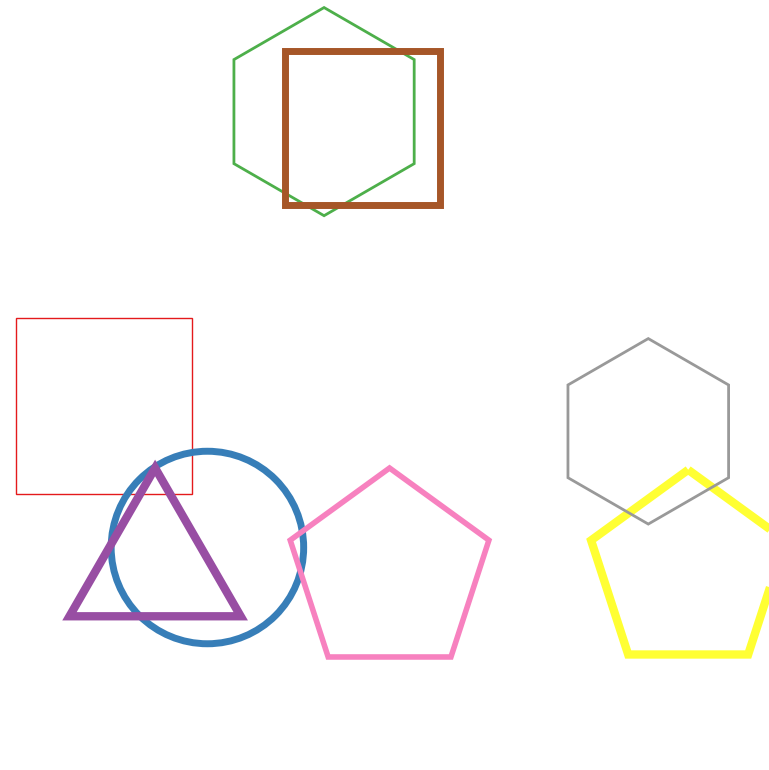[{"shape": "square", "thickness": 0.5, "radius": 0.57, "center": [0.135, 0.473]}, {"shape": "circle", "thickness": 2.5, "radius": 0.63, "center": [0.269, 0.289]}, {"shape": "hexagon", "thickness": 1, "radius": 0.68, "center": [0.421, 0.855]}, {"shape": "triangle", "thickness": 3, "radius": 0.64, "center": [0.201, 0.264]}, {"shape": "pentagon", "thickness": 3, "radius": 0.66, "center": [0.894, 0.257]}, {"shape": "square", "thickness": 2.5, "radius": 0.5, "center": [0.471, 0.834]}, {"shape": "pentagon", "thickness": 2, "radius": 0.68, "center": [0.506, 0.257]}, {"shape": "hexagon", "thickness": 1, "radius": 0.6, "center": [0.842, 0.44]}]